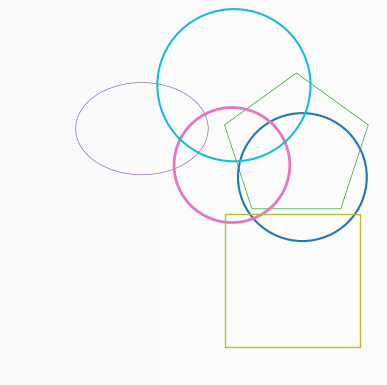[{"shape": "circle", "thickness": 1.5, "radius": 0.83, "center": [0.78, 0.54]}, {"shape": "pentagon", "thickness": 0.5, "radius": 0.97, "center": [0.765, 0.615]}, {"shape": "oval", "thickness": 0.5, "radius": 0.86, "center": [0.366, 0.666]}, {"shape": "circle", "thickness": 2, "radius": 0.75, "center": [0.599, 0.571]}, {"shape": "square", "thickness": 1, "radius": 0.87, "center": [0.755, 0.271]}, {"shape": "circle", "thickness": 1.5, "radius": 0.99, "center": [0.604, 0.779]}]